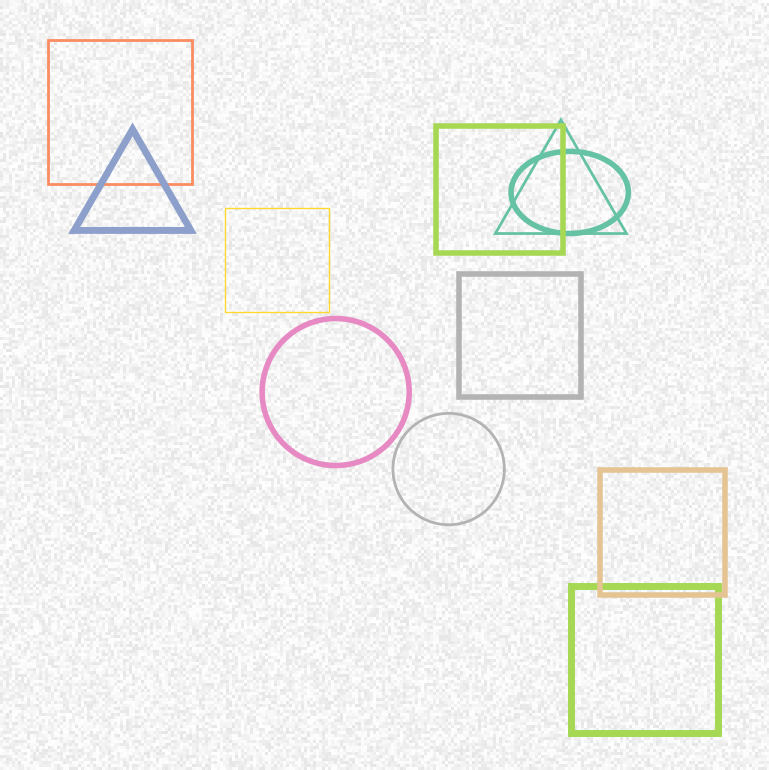[{"shape": "oval", "thickness": 2, "radius": 0.38, "center": [0.74, 0.75]}, {"shape": "triangle", "thickness": 1, "radius": 0.49, "center": [0.728, 0.746]}, {"shape": "square", "thickness": 1, "radius": 0.47, "center": [0.156, 0.855]}, {"shape": "triangle", "thickness": 2.5, "radius": 0.44, "center": [0.172, 0.745]}, {"shape": "circle", "thickness": 2, "radius": 0.48, "center": [0.436, 0.491]}, {"shape": "square", "thickness": 2, "radius": 0.41, "center": [0.649, 0.754]}, {"shape": "square", "thickness": 2.5, "radius": 0.48, "center": [0.837, 0.144]}, {"shape": "square", "thickness": 0.5, "radius": 0.34, "center": [0.36, 0.662]}, {"shape": "square", "thickness": 2, "radius": 0.41, "center": [0.861, 0.309]}, {"shape": "square", "thickness": 2, "radius": 0.4, "center": [0.675, 0.564]}, {"shape": "circle", "thickness": 1, "radius": 0.36, "center": [0.583, 0.391]}]